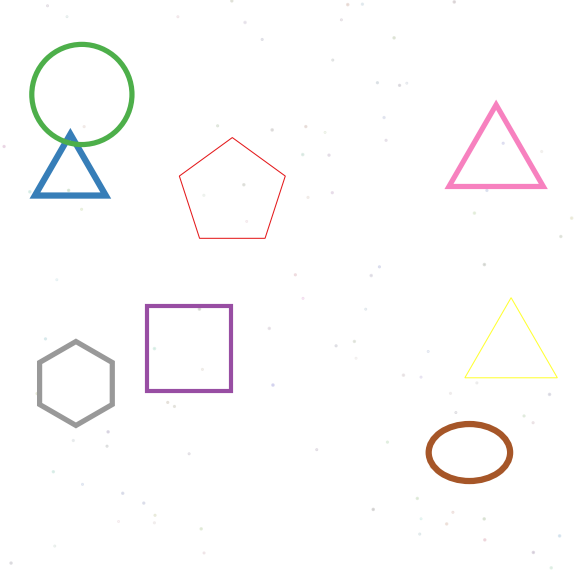[{"shape": "pentagon", "thickness": 0.5, "radius": 0.48, "center": [0.402, 0.664]}, {"shape": "triangle", "thickness": 3, "radius": 0.35, "center": [0.122, 0.696]}, {"shape": "circle", "thickness": 2.5, "radius": 0.43, "center": [0.142, 0.836]}, {"shape": "square", "thickness": 2, "radius": 0.37, "center": [0.328, 0.396]}, {"shape": "triangle", "thickness": 0.5, "radius": 0.46, "center": [0.885, 0.391]}, {"shape": "oval", "thickness": 3, "radius": 0.35, "center": [0.813, 0.216]}, {"shape": "triangle", "thickness": 2.5, "radius": 0.47, "center": [0.859, 0.723]}, {"shape": "hexagon", "thickness": 2.5, "radius": 0.36, "center": [0.131, 0.335]}]